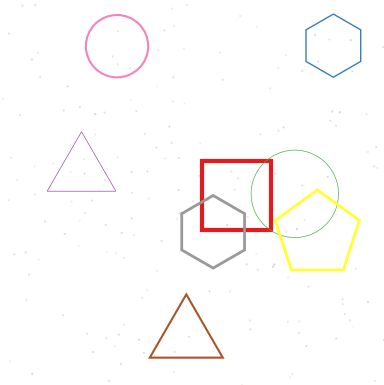[{"shape": "square", "thickness": 3, "radius": 0.45, "center": [0.615, 0.492]}, {"shape": "hexagon", "thickness": 1, "radius": 0.41, "center": [0.866, 0.881]}, {"shape": "circle", "thickness": 0.5, "radius": 0.57, "center": [0.766, 0.496]}, {"shape": "triangle", "thickness": 0.5, "radius": 0.52, "center": [0.212, 0.555]}, {"shape": "pentagon", "thickness": 2, "radius": 0.57, "center": [0.824, 0.392]}, {"shape": "triangle", "thickness": 1.5, "radius": 0.55, "center": [0.484, 0.126]}, {"shape": "circle", "thickness": 1.5, "radius": 0.4, "center": [0.304, 0.88]}, {"shape": "hexagon", "thickness": 2, "radius": 0.47, "center": [0.554, 0.398]}]